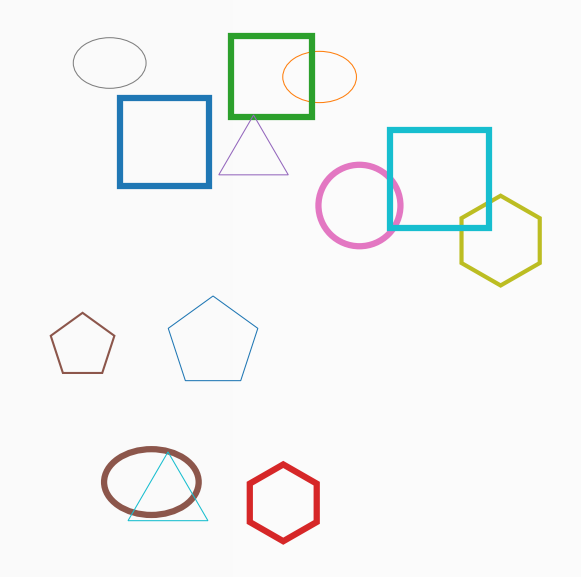[{"shape": "square", "thickness": 3, "radius": 0.38, "center": [0.283, 0.753]}, {"shape": "pentagon", "thickness": 0.5, "radius": 0.41, "center": [0.367, 0.406]}, {"shape": "oval", "thickness": 0.5, "radius": 0.32, "center": [0.55, 0.866]}, {"shape": "square", "thickness": 3, "radius": 0.35, "center": [0.467, 0.867]}, {"shape": "hexagon", "thickness": 3, "radius": 0.33, "center": [0.487, 0.128]}, {"shape": "triangle", "thickness": 0.5, "radius": 0.35, "center": [0.436, 0.731]}, {"shape": "pentagon", "thickness": 1, "radius": 0.29, "center": [0.142, 0.4]}, {"shape": "oval", "thickness": 3, "radius": 0.41, "center": [0.26, 0.164]}, {"shape": "circle", "thickness": 3, "radius": 0.35, "center": [0.618, 0.643]}, {"shape": "oval", "thickness": 0.5, "radius": 0.31, "center": [0.189, 0.89]}, {"shape": "hexagon", "thickness": 2, "radius": 0.39, "center": [0.861, 0.583]}, {"shape": "triangle", "thickness": 0.5, "radius": 0.4, "center": [0.289, 0.137]}, {"shape": "square", "thickness": 3, "radius": 0.42, "center": [0.756, 0.689]}]